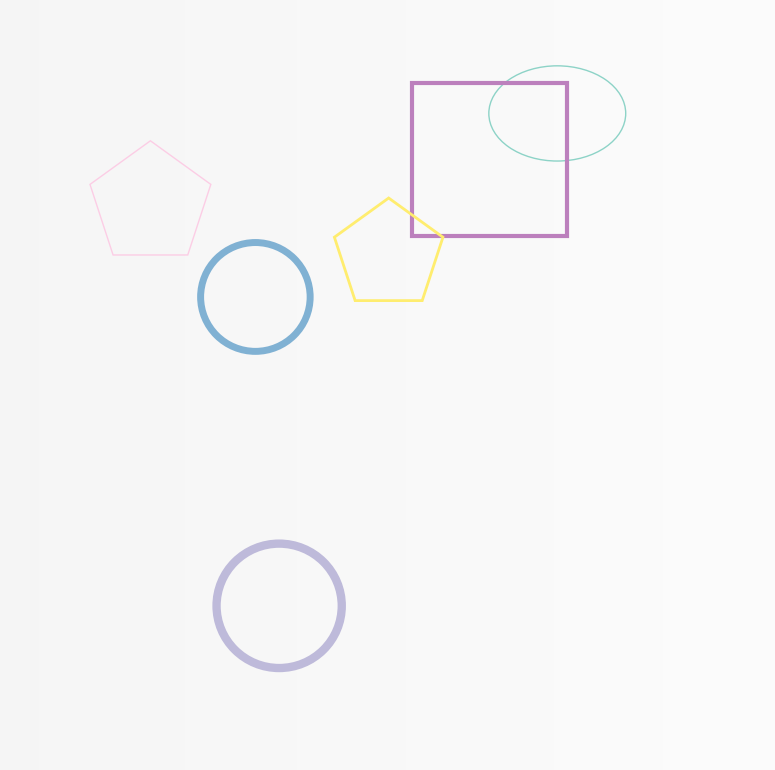[{"shape": "oval", "thickness": 0.5, "radius": 0.44, "center": [0.719, 0.853]}, {"shape": "circle", "thickness": 3, "radius": 0.4, "center": [0.36, 0.213]}, {"shape": "circle", "thickness": 2.5, "radius": 0.35, "center": [0.33, 0.614]}, {"shape": "pentagon", "thickness": 0.5, "radius": 0.41, "center": [0.194, 0.735]}, {"shape": "square", "thickness": 1.5, "radius": 0.5, "center": [0.632, 0.793]}, {"shape": "pentagon", "thickness": 1, "radius": 0.37, "center": [0.502, 0.669]}]